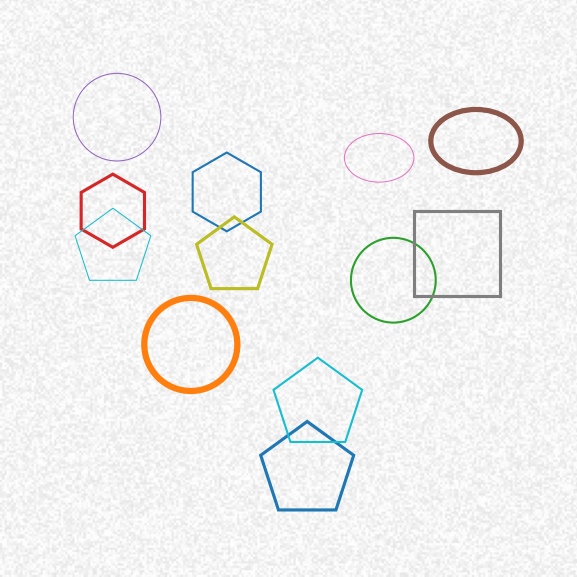[{"shape": "hexagon", "thickness": 1, "radius": 0.34, "center": [0.393, 0.667]}, {"shape": "pentagon", "thickness": 1.5, "radius": 0.42, "center": [0.532, 0.185]}, {"shape": "circle", "thickness": 3, "radius": 0.4, "center": [0.33, 0.403]}, {"shape": "circle", "thickness": 1, "radius": 0.37, "center": [0.681, 0.514]}, {"shape": "hexagon", "thickness": 1.5, "radius": 0.32, "center": [0.195, 0.634]}, {"shape": "circle", "thickness": 0.5, "radius": 0.38, "center": [0.203, 0.796]}, {"shape": "oval", "thickness": 2.5, "radius": 0.39, "center": [0.824, 0.755]}, {"shape": "oval", "thickness": 0.5, "radius": 0.3, "center": [0.657, 0.726]}, {"shape": "square", "thickness": 1.5, "radius": 0.37, "center": [0.792, 0.56]}, {"shape": "pentagon", "thickness": 1.5, "radius": 0.34, "center": [0.406, 0.555]}, {"shape": "pentagon", "thickness": 0.5, "radius": 0.35, "center": [0.196, 0.57]}, {"shape": "pentagon", "thickness": 1, "radius": 0.4, "center": [0.55, 0.299]}]